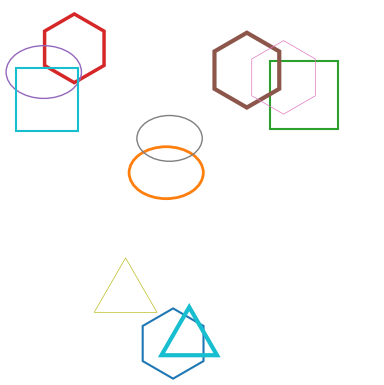[{"shape": "hexagon", "thickness": 1.5, "radius": 0.46, "center": [0.45, 0.108]}, {"shape": "oval", "thickness": 2, "radius": 0.48, "center": [0.432, 0.551]}, {"shape": "square", "thickness": 1.5, "radius": 0.44, "center": [0.79, 0.753]}, {"shape": "hexagon", "thickness": 2.5, "radius": 0.45, "center": [0.193, 0.875]}, {"shape": "oval", "thickness": 1, "radius": 0.49, "center": [0.114, 0.813]}, {"shape": "hexagon", "thickness": 3, "radius": 0.49, "center": [0.641, 0.818]}, {"shape": "hexagon", "thickness": 0.5, "radius": 0.48, "center": [0.737, 0.799]}, {"shape": "oval", "thickness": 1, "radius": 0.42, "center": [0.44, 0.641]}, {"shape": "triangle", "thickness": 0.5, "radius": 0.47, "center": [0.326, 0.236]}, {"shape": "triangle", "thickness": 3, "radius": 0.42, "center": [0.492, 0.119]}, {"shape": "square", "thickness": 1.5, "radius": 0.41, "center": [0.122, 0.741]}]